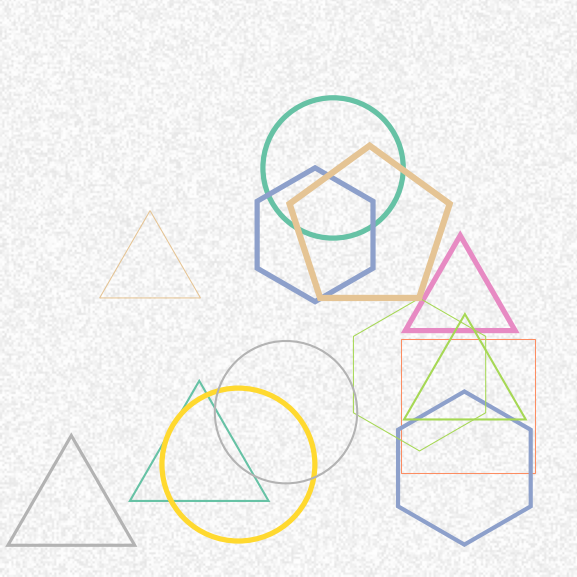[{"shape": "circle", "thickness": 2.5, "radius": 0.61, "center": [0.577, 0.708]}, {"shape": "triangle", "thickness": 1, "radius": 0.69, "center": [0.345, 0.201]}, {"shape": "square", "thickness": 0.5, "radius": 0.58, "center": [0.811, 0.296]}, {"shape": "hexagon", "thickness": 2.5, "radius": 0.58, "center": [0.546, 0.593]}, {"shape": "hexagon", "thickness": 2, "radius": 0.66, "center": [0.804, 0.189]}, {"shape": "triangle", "thickness": 2.5, "radius": 0.55, "center": [0.797, 0.482]}, {"shape": "triangle", "thickness": 1, "radius": 0.61, "center": [0.805, 0.334]}, {"shape": "hexagon", "thickness": 0.5, "radius": 0.66, "center": [0.727, 0.351]}, {"shape": "circle", "thickness": 2.5, "radius": 0.66, "center": [0.413, 0.195]}, {"shape": "pentagon", "thickness": 3, "radius": 0.73, "center": [0.64, 0.601]}, {"shape": "triangle", "thickness": 0.5, "radius": 0.5, "center": [0.26, 0.534]}, {"shape": "circle", "thickness": 1, "radius": 0.62, "center": [0.495, 0.285]}, {"shape": "triangle", "thickness": 1.5, "radius": 0.63, "center": [0.123, 0.118]}]